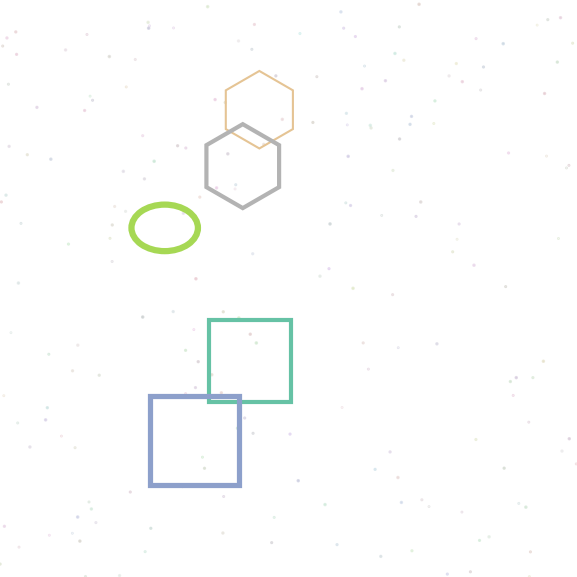[{"shape": "square", "thickness": 2, "radius": 0.36, "center": [0.432, 0.374]}, {"shape": "square", "thickness": 2.5, "radius": 0.38, "center": [0.337, 0.237]}, {"shape": "oval", "thickness": 3, "radius": 0.29, "center": [0.285, 0.605]}, {"shape": "hexagon", "thickness": 1, "radius": 0.34, "center": [0.449, 0.809]}, {"shape": "hexagon", "thickness": 2, "radius": 0.36, "center": [0.42, 0.711]}]